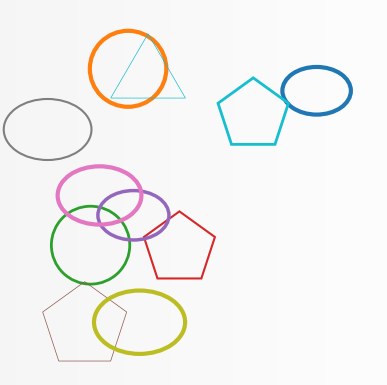[{"shape": "oval", "thickness": 3, "radius": 0.44, "center": [0.817, 0.764]}, {"shape": "circle", "thickness": 3, "radius": 0.49, "center": [0.331, 0.821]}, {"shape": "circle", "thickness": 2, "radius": 0.51, "center": [0.234, 0.363]}, {"shape": "pentagon", "thickness": 1.5, "radius": 0.48, "center": [0.463, 0.355]}, {"shape": "oval", "thickness": 2.5, "radius": 0.46, "center": [0.344, 0.441]}, {"shape": "pentagon", "thickness": 0.5, "radius": 0.57, "center": [0.219, 0.154]}, {"shape": "oval", "thickness": 3, "radius": 0.54, "center": [0.257, 0.492]}, {"shape": "oval", "thickness": 1.5, "radius": 0.57, "center": [0.123, 0.664]}, {"shape": "oval", "thickness": 3, "radius": 0.59, "center": [0.36, 0.163]}, {"shape": "triangle", "thickness": 0.5, "radius": 0.56, "center": [0.382, 0.801]}, {"shape": "pentagon", "thickness": 2, "radius": 0.48, "center": [0.654, 0.702]}]